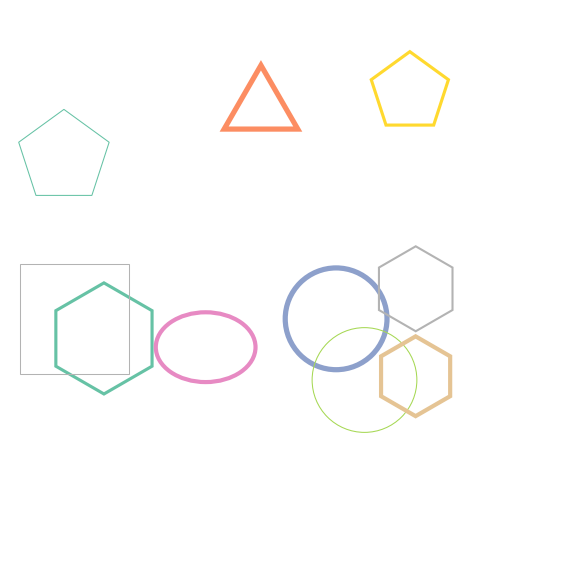[{"shape": "pentagon", "thickness": 0.5, "radius": 0.41, "center": [0.111, 0.727]}, {"shape": "hexagon", "thickness": 1.5, "radius": 0.48, "center": [0.18, 0.413]}, {"shape": "triangle", "thickness": 2.5, "radius": 0.37, "center": [0.452, 0.812]}, {"shape": "circle", "thickness": 2.5, "radius": 0.44, "center": [0.582, 0.447]}, {"shape": "oval", "thickness": 2, "radius": 0.43, "center": [0.356, 0.398]}, {"shape": "circle", "thickness": 0.5, "radius": 0.45, "center": [0.631, 0.341]}, {"shape": "pentagon", "thickness": 1.5, "radius": 0.35, "center": [0.71, 0.839]}, {"shape": "hexagon", "thickness": 2, "radius": 0.35, "center": [0.72, 0.348]}, {"shape": "hexagon", "thickness": 1, "radius": 0.37, "center": [0.72, 0.499]}, {"shape": "square", "thickness": 0.5, "radius": 0.47, "center": [0.129, 0.447]}]